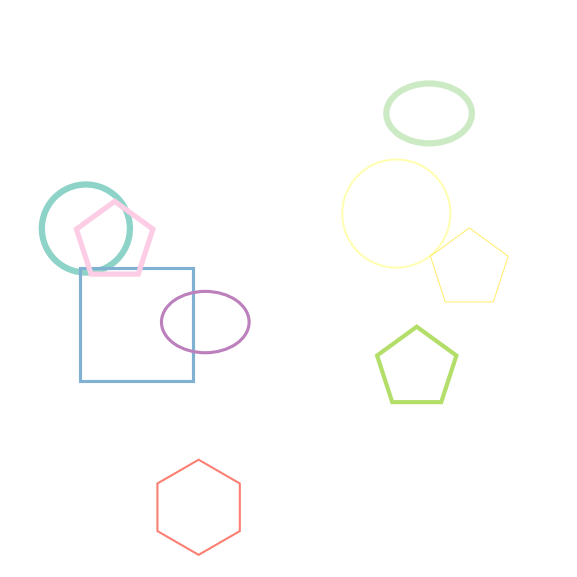[{"shape": "circle", "thickness": 3, "radius": 0.38, "center": [0.149, 0.603]}, {"shape": "circle", "thickness": 1, "radius": 0.47, "center": [0.686, 0.629]}, {"shape": "hexagon", "thickness": 1, "radius": 0.41, "center": [0.344, 0.121]}, {"shape": "square", "thickness": 1.5, "radius": 0.49, "center": [0.236, 0.438]}, {"shape": "pentagon", "thickness": 2, "radius": 0.36, "center": [0.722, 0.361]}, {"shape": "pentagon", "thickness": 2.5, "radius": 0.35, "center": [0.199, 0.581]}, {"shape": "oval", "thickness": 1.5, "radius": 0.38, "center": [0.355, 0.441]}, {"shape": "oval", "thickness": 3, "radius": 0.37, "center": [0.743, 0.803]}, {"shape": "pentagon", "thickness": 0.5, "radius": 0.35, "center": [0.813, 0.534]}]